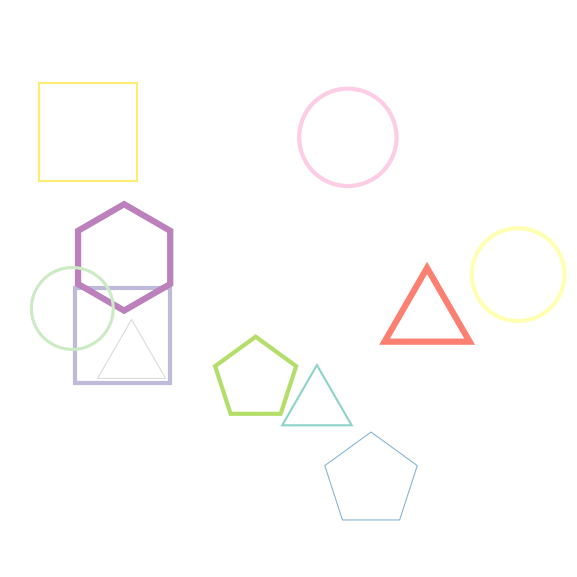[{"shape": "triangle", "thickness": 1, "radius": 0.35, "center": [0.549, 0.297]}, {"shape": "circle", "thickness": 2, "radius": 0.4, "center": [0.897, 0.524]}, {"shape": "square", "thickness": 2, "radius": 0.41, "center": [0.212, 0.419]}, {"shape": "triangle", "thickness": 3, "radius": 0.43, "center": [0.74, 0.45]}, {"shape": "pentagon", "thickness": 0.5, "radius": 0.42, "center": [0.642, 0.167]}, {"shape": "pentagon", "thickness": 2, "radius": 0.37, "center": [0.443, 0.342]}, {"shape": "circle", "thickness": 2, "radius": 0.42, "center": [0.602, 0.761]}, {"shape": "triangle", "thickness": 0.5, "radius": 0.34, "center": [0.228, 0.378]}, {"shape": "hexagon", "thickness": 3, "radius": 0.46, "center": [0.215, 0.553]}, {"shape": "circle", "thickness": 1.5, "radius": 0.35, "center": [0.125, 0.465]}, {"shape": "square", "thickness": 1, "radius": 0.42, "center": [0.153, 0.77]}]